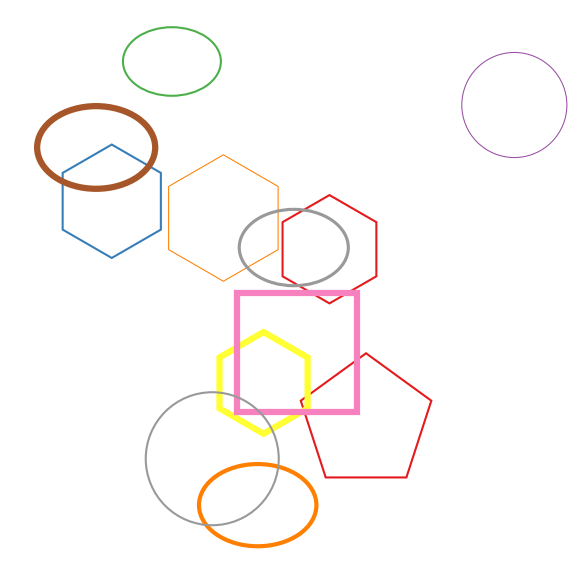[{"shape": "hexagon", "thickness": 1, "radius": 0.47, "center": [0.571, 0.568]}, {"shape": "pentagon", "thickness": 1, "radius": 0.59, "center": [0.634, 0.269]}, {"shape": "hexagon", "thickness": 1, "radius": 0.49, "center": [0.194, 0.651]}, {"shape": "oval", "thickness": 1, "radius": 0.42, "center": [0.298, 0.893]}, {"shape": "circle", "thickness": 0.5, "radius": 0.45, "center": [0.891, 0.817]}, {"shape": "oval", "thickness": 2, "radius": 0.51, "center": [0.446, 0.124]}, {"shape": "hexagon", "thickness": 0.5, "radius": 0.55, "center": [0.387, 0.622]}, {"shape": "hexagon", "thickness": 3, "radius": 0.44, "center": [0.456, 0.336]}, {"shape": "oval", "thickness": 3, "radius": 0.51, "center": [0.167, 0.744]}, {"shape": "square", "thickness": 3, "radius": 0.52, "center": [0.514, 0.389]}, {"shape": "circle", "thickness": 1, "radius": 0.58, "center": [0.368, 0.205]}, {"shape": "oval", "thickness": 1.5, "radius": 0.47, "center": [0.509, 0.571]}]